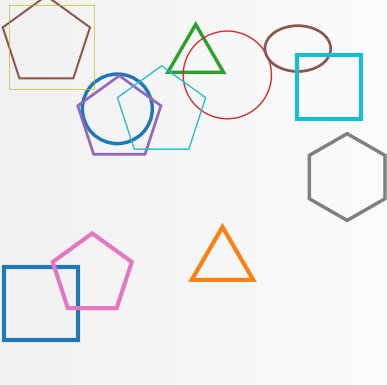[{"shape": "square", "thickness": 3, "radius": 0.47, "center": [0.106, 0.211]}, {"shape": "circle", "thickness": 2.5, "radius": 0.45, "center": [0.303, 0.717]}, {"shape": "triangle", "thickness": 3, "radius": 0.46, "center": [0.574, 0.319]}, {"shape": "triangle", "thickness": 2.5, "radius": 0.42, "center": [0.505, 0.854]}, {"shape": "circle", "thickness": 1, "radius": 0.57, "center": [0.587, 0.805]}, {"shape": "pentagon", "thickness": 2, "radius": 0.56, "center": [0.308, 0.691]}, {"shape": "oval", "thickness": 2, "radius": 0.42, "center": [0.769, 0.874]}, {"shape": "pentagon", "thickness": 1.5, "radius": 0.59, "center": [0.12, 0.892]}, {"shape": "pentagon", "thickness": 3, "radius": 0.54, "center": [0.238, 0.286]}, {"shape": "hexagon", "thickness": 2.5, "radius": 0.56, "center": [0.896, 0.54]}, {"shape": "square", "thickness": 0.5, "radius": 0.55, "center": [0.132, 0.877]}, {"shape": "square", "thickness": 3, "radius": 0.41, "center": [0.849, 0.774]}, {"shape": "pentagon", "thickness": 1, "radius": 0.6, "center": [0.417, 0.709]}]